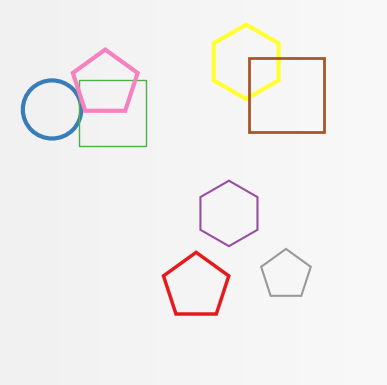[{"shape": "pentagon", "thickness": 2.5, "radius": 0.44, "center": [0.506, 0.256]}, {"shape": "circle", "thickness": 3, "radius": 0.38, "center": [0.134, 0.716]}, {"shape": "square", "thickness": 1, "radius": 0.43, "center": [0.29, 0.707]}, {"shape": "hexagon", "thickness": 1.5, "radius": 0.42, "center": [0.591, 0.446]}, {"shape": "hexagon", "thickness": 3, "radius": 0.48, "center": [0.635, 0.84]}, {"shape": "square", "thickness": 2, "radius": 0.48, "center": [0.74, 0.753]}, {"shape": "pentagon", "thickness": 3, "radius": 0.44, "center": [0.272, 0.783]}, {"shape": "pentagon", "thickness": 1.5, "radius": 0.34, "center": [0.738, 0.286]}]